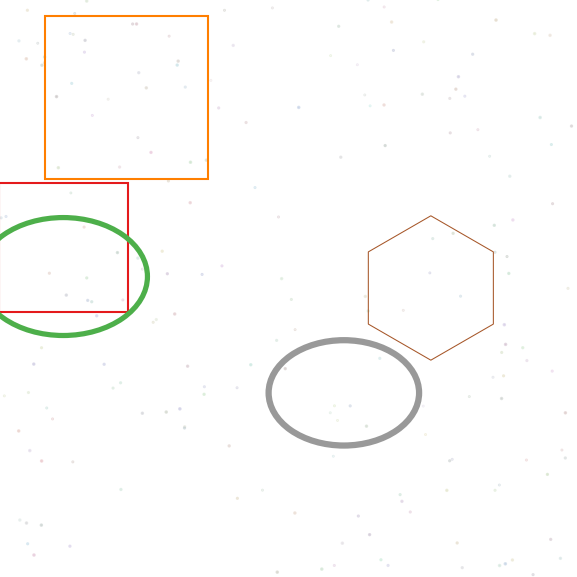[{"shape": "square", "thickness": 1, "radius": 0.56, "center": [0.11, 0.571]}, {"shape": "oval", "thickness": 2.5, "radius": 0.73, "center": [0.109, 0.52]}, {"shape": "square", "thickness": 1, "radius": 0.7, "center": [0.219, 0.831]}, {"shape": "hexagon", "thickness": 0.5, "radius": 0.63, "center": [0.746, 0.5]}, {"shape": "oval", "thickness": 3, "radius": 0.65, "center": [0.595, 0.319]}]